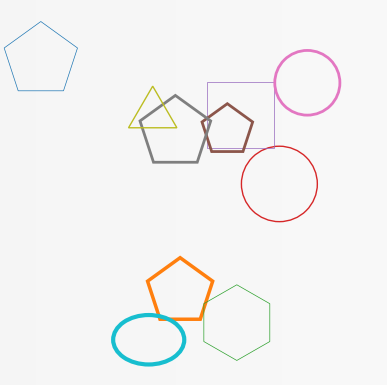[{"shape": "pentagon", "thickness": 0.5, "radius": 0.5, "center": [0.105, 0.845]}, {"shape": "pentagon", "thickness": 2.5, "radius": 0.44, "center": [0.465, 0.242]}, {"shape": "hexagon", "thickness": 0.5, "radius": 0.49, "center": [0.611, 0.162]}, {"shape": "circle", "thickness": 1, "radius": 0.49, "center": [0.721, 0.522]}, {"shape": "square", "thickness": 0.5, "radius": 0.43, "center": [0.62, 0.701]}, {"shape": "pentagon", "thickness": 2, "radius": 0.34, "center": [0.587, 0.662]}, {"shape": "circle", "thickness": 2, "radius": 0.42, "center": [0.793, 0.785]}, {"shape": "pentagon", "thickness": 2, "radius": 0.48, "center": [0.453, 0.656]}, {"shape": "triangle", "thickness": 1, "radius": 0.36, "center": [0.394, 0.704]}, {"shape": "oval", "thickness": 3, "radius": 0.46, "center": [0.384, 0.118]}]